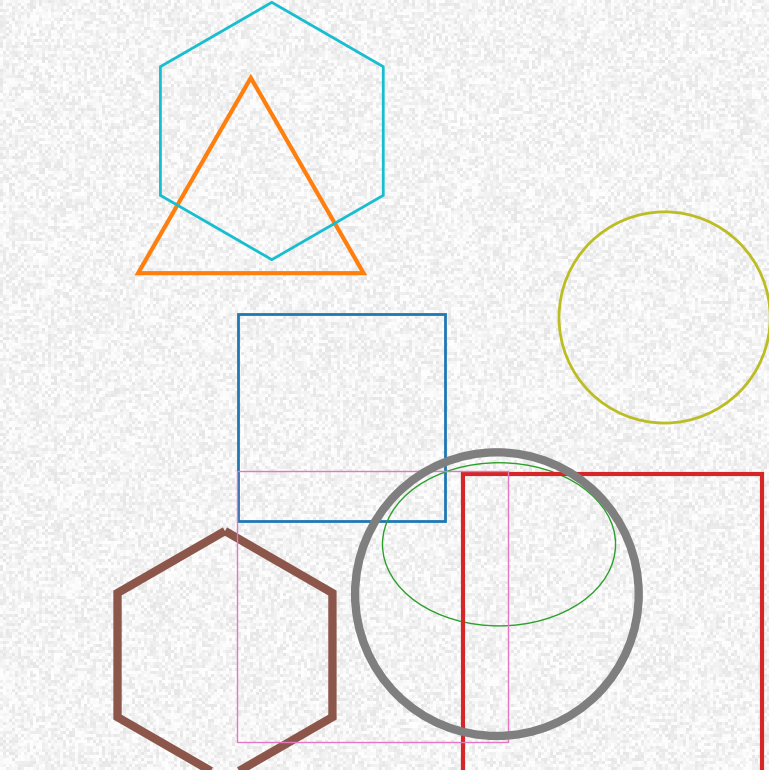[{"shape": "square", "thickness": 1, "radius": 0.67, "center": [0.444, 0.458]}, {"shape": "triangle", "thickness": 1.5, "radius": 0.85, "center": [0.326, 0.73]}, {"shape": "oval", "thickness": 0.5, "radius": 0.76, "center": [0.648, 0.293]}, {"shape": "square", "thickness": 1.5, "radius": 0.97, "center": [0.796, 0.191]}, {"shape": "hexagon", "thickness": 3, "radius": 0.81, "center": [0.292, 0.149]}, {"shape": "square", "thickness": 0.5, "radius": 0.88, "center": [0.484, 0.212]}, {"shape": "circle", "thickness": 3, "radius": 0.92, "center": [0.645, 0.228]}, {"shape": "circle", "thickness": 1, "radius": 0.69, "center": [0.863, 0.588]}, {"shape": "hexagon", "thickness": 1, "radius": 0.84, "center": [0.353, 0.83]}]